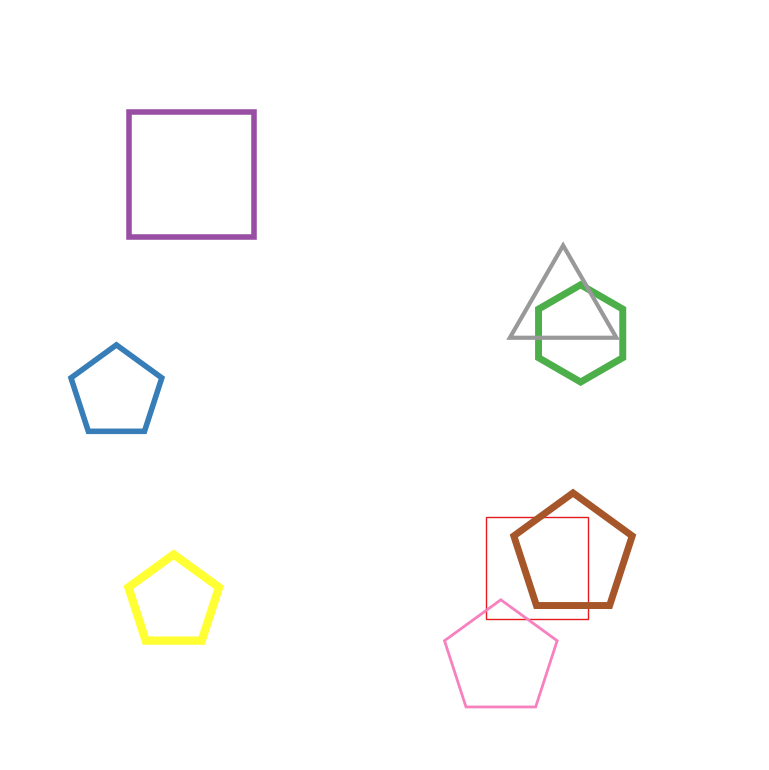[{"shape": "square", "thickness": 0.5, "radius": 0.33, "center": [0.697, 0.262]}, {"shape": "pentagon", "thickness": 2, "radius": 0.31, "center": [0.151, 0.49]}, {"shape": "hexagon", "thickness": 2.5, "radius": 0.32, "center": [0.754, 0.567]}, {"shape": "square", "thickness": 2, "radius": 0.41, "center": [0.249, 0.773]}, {"shape": "pentagon", "thickness": 3, "radius": 0.31, "center": [0.226, 0.218]}, {"shape": "pentagon", "thickness": 2.5, "radius": 0.4, "center": [0.744, 0.279]}, {"shape": "pentagon", "thickness": 1, "radius": 0.38, "center": [0.65, 0.144]}, {"shape": "triangle", "thickness": 1.5, "radius": 0.4, "center": [0.731, 0.601]}]